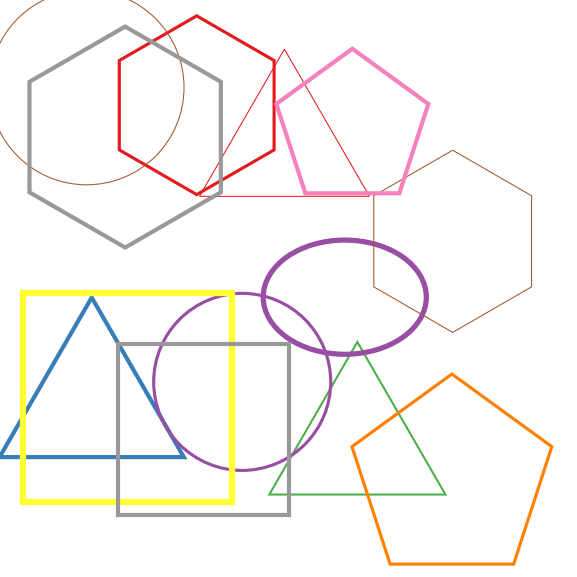[{"shape": "hexagon", "thickness": 1.5, "radius": 0.77, "center": [0.341, 0.817]}, {"shape": "triangle", "thickness": 0.5, "radius": 0.85, "center": [0.493, 0.744]}, {"shape": "triangle", "thickness": 2, "radius": 0.92, "center": [0.159, 0.3]}, {"shape": "triangle", "thickness": 1, "radius": 0.88, "center": [0.619, 0.231]}, {"shape": "circle", "thickness": 1.5, "radius": 0.77, "center": [0.419, 0.338]}, {"shape": "oval", "thickness": 2.5, "radius": 0.71, "center": [0.597, 0.485]}, {"shape": "pentagon", "thickness": 1.5, "radius": 0.91, "center": [0.782, 0.169]}, {"shape": "square", "thickness": 3, "radius": 0.9, "center": [0.221, 0.311]}, {"shape": "hexagon", "thickness": 0.5, "radius": 0.79, "center": [0.784, 0.581]}, {"shape": "circle", "thickness": 0.5, "radius": 0.84, "center": [0.15, 0.848]}, {"shape": "pentagon", "thickness": 2, "radius": 0.69, "center": [0.61, 0.776]}, {"shape": "square", "thickness": 2, "radius": 0.74, "center": [0.353, 0.256]}, {"shape": "hexagon", "thickness": 2, "radius": 0.96, "center": [0.217, 0.762]}]